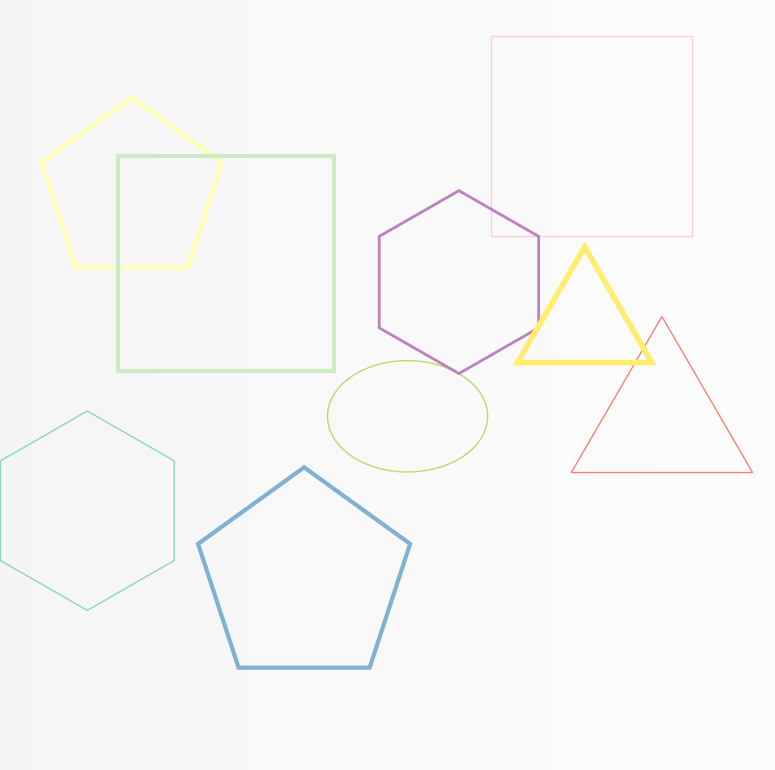[{"shape": "hexagon", "thickness": 0.5, "radius": 0.65, "center": [0.113, 0.337]}, {"shape": "pentagon", "thickness": 1.5, "radius": 0.61, "center": [0.17, 0.751]}, {"shape": "triangle", "thickness": 0.5, "radius": 0.68, "center": [0.854, 0.454]}, {"shape": "pentagon", "thickness": 1.5, "radius": 0.72, "center": [0.392, 0.249]}, {"shape": "oval", "thickness": 0.5, "radius": 0.52, "center": [0.526, 0.459]}, {"shape": "square", "thickness": 0.5, "radius": 0.65, "center": [0.763, 0.824]}, {"shape": "hexagon", "thickness": 1, "radius": 0.59, "center": [0.592, 0.634]}, {"shape": "square", "thickness": 1.5, "radius": 0.7, "center": [0.291, 0.658]}, {"shape": "triangle", "thickness": 2, "radius": 0.5, "center": [0.754, 0.579]}]